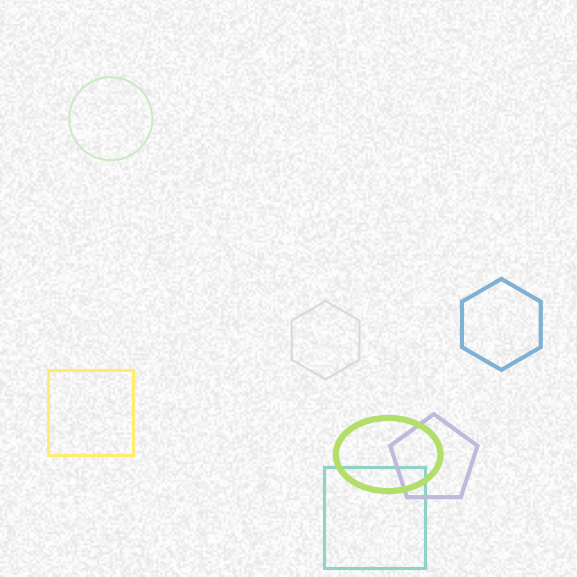[{"shape": "square", "thickness": 1.5, "radius": 0.44, "center": [0.649, 0.104]}, {"shape": "pentagon", "thickness": 2, "radius": 0.4, "center": [0.751, 0.203]}, {"shape": "hexagon", "thickness": 2, "radius": 0.39, "center": [0.868, 0.437]}, {"shape": "oval", "thickness": 3, "radius": 0.45, "center": [0.672, 0.212]}, {"shape": "hexagon", "thickness": 1, "radius": 0.34, "center": [0.564, 0.41]}, {"shape": "circle", "thickness": 1, "radius": 0.36, "center": [0.192, 0.794]}, {"shape": "square", "thickness": 1.5, "radius": 0.37, "center": [0.157, 0.285]}]